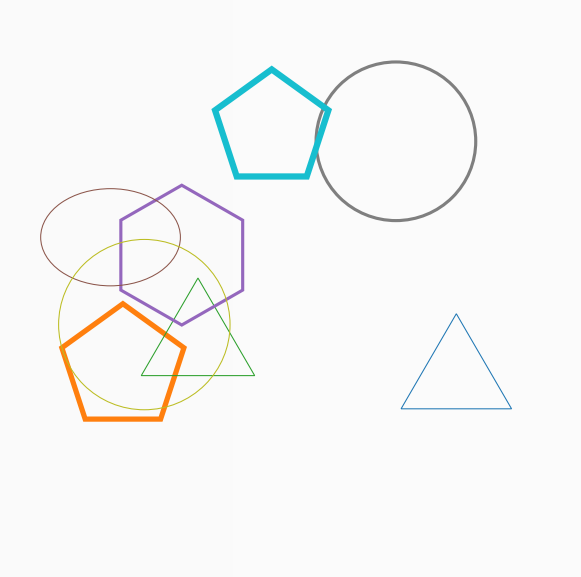[{"shape": "triangle", "thickness": 0.5, "radius": 0.55, "center": [0.785, 0.346]}, {"shape": "pentagon", "thickness": 2.5, "radius": 0.55, "center": [0.211, 0.363]}, {"shape": "triangle", "thickness": 0.5, "radius": 0.56, "center": [0.341, 0.405]}, {"shape": "hexagon", "thickness": 1.5, "radius": 0.61, "center": [0.313, 0.557]}, {"shape": "oval", "thickness": 0.5, "radius": 0.6, "center": [0.19, 0.588]}, {"shape": "circle", "thickness": 1.5, "radius": 0.69, "center": [0.681, 0.754]}, {"shape": "circle", "thickness": 0.5, "radius": 0.74, "center": [0.248, 0.437]}, {"shape": "pentagon", "thickness": 3, "radius": 0.51, "center": [0.467, 0.776]}]